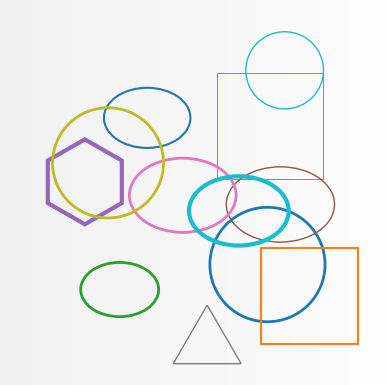[{"shape": "circle", "thickness": 2, "radius": 0.74, "center": [0.69, 0.313]}, {"shape": "oval", "thickness": 1.5, "radius": 0.56, "center": [0.38, 0.694]}, {"shape": "square", "thickness": 1.5, "radius": 0.62, "center": [0.798, 0.23]}, {"shape": "oval", "thickness": 2, "radius": 0.5, "center": [0.309, 0.248]}, {"shape": "square", "thickness": 0.5, "radius": 0.69, "center": [0.697, 0.674]}, {"shape": "hexagon", "thickness": 3, "radius": 0.55, "center": [0.219, 0.528]}, {"shape": "oval", "thickness": 1, "radius": 0.7, "center": [0.724, 0.469]}, {"shape": "oval", "thickness": 2, "radius": 0.69, "center": [0.472, 0.493]}, {"shape": "triangle", "thickness": 1, "radius": 0.51, "center": [0.535, 0.106]}, {"shape": "circle", "thickness": 2, "radius": 0.72, "center": [0.279, 0.577]}, {"shape": "circle", "thickness": 1, "radius": 0.5, "center": [0.735, 0.817]}, {"shape": "oval", "thickness": 3, "radius": 0.64, "center": [0.616, 0.452]}]